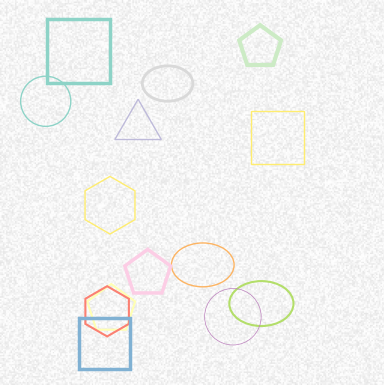[{"shape": "square", "thickness": 2.5, "radius": 0.41, "center": [0.204, 0.868]}, {"shape": "circle", "thickness": 1, "radius": 0.33, "center": [0.119, 0.737]}, {"shape": "pentagon", "thickness": 1.5, "radius": 0.33, "center": [0.289, 0.197]}, {"shape": "triangle", "thickness": 1, "radius": 0.35, "center": [0.359, 0.672]}, {"shape": "hexagon", "thickness": 1.5, "radius": 0.33, "center": [0.278, 0.191]}, {"shape": "square", "thickness": 2.5, "radius": 0.33, "center": [0.272, 0.108]}, {"shape": "oval", "thickness": 1, "radius": 0.41, "center": [0.527, 0.312]}, {"shape": "oval", "thickness": 1.5, "radius": 0.42, "center": [0.679, 0.212]}, {"shape": "pentagon", "thickness": 2.5, "radius": 0.31, "center": [0.384, 0.29]}, {"shape": "oval", "thickness": 2, "radius": 0.33, "center": [0.435, 0.783]}, {"shape": "circle", "thickness": 0.5, "radius": 0.37, "center": [0.605, 0.177]}, {"shape": "pentagon", "thickness": 3, "radius": 0.29, "center": [0.676, 0.878]}, {"shape": "hexagon", "thickness": 1, "radius": 0.37, "center": [0.286, 0.467]}, {"shape": "square", "thickness": 1, "radius": 0.34, "center": [0.722, 0.643]}]